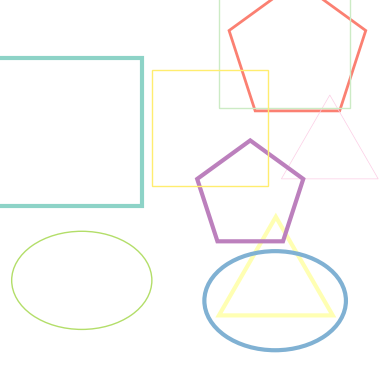[{"shape": "square", "thickness": 3, "radius": 0.96, "center": [0.177, 0.657]}, {"shape": "triangle", "thickness": 3, "radius": 0.85, "center": [0.716, 0.266]}, {"shape": "pentagon", "thickness": 2, "radius": 0.93, "center": [0.772, 0.863]}, {"shape": "oval", "thickness": 3, "radius": 0.92, "center": [0.715, 0.219]}, {"shape": "oval", "thickness": 1, "radius": 0.91, "center": [0.212, 0.272]}, {"shape": "triangle", "thickness": 0.5, "radius": 0.73, "center": [0.857, 0.608]}, {"shape": "pentagon", "thickness": 3, "radius": 0.72, "center": [0.65, 0.49]}, {"shape": "square", "thickness": 1, "radius": 0.85, "center": [0.739, 0.889]}, {"shape": "square", "thickness": 1, "radius": 0.75, "center": [0.546, 0.667]}]